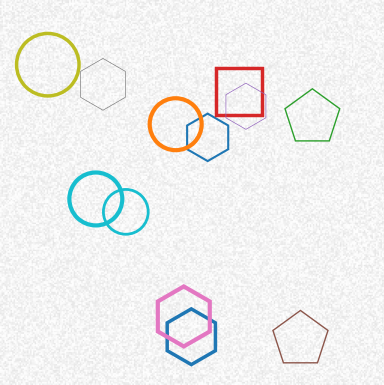[{"shape": "hexagon", "thickness": 2.5, "radius": 0.36, "center": [0.497, 0.125]}, {"shape": "hexagon", "thickness": 1.5, "radius": 0.31, "center": [0.539, 0.643]}, {"shape": "circle", "thickness": 3, "radius": 0.34, "center": [0.456, 0.677]}, {"shape": "pentagon", "thickness": 1, "radius": 0.37, "center": [0.811, 0.695]}, {"shape": "square", "thickness": 2.5, "radius": 0.3, "center": [0.621, 0.762]}, {"shape": "hexagon", "thickness": 0.5, "radius": 0.3, "center": [0.639, 0.724]}, {"shape": "pentagon", "thickness": 1, "radius": 0.38, "center": [0.78, 0.118]}, {"shape": "hexagon", "thickness": 3, "radius": 0.39, "center": [0.477, 0.178]}, {"shape": "hexagon", "thickness": 0.5, "radius": 0.34, "center": [0.267, 0.781]}, {"shape": "circle", "thickness": 2.5, "radius": 0.41, "center": [0.124, 0.832]}, {"shape": "circle", "thickness": 3, "radius": 0.34, "center": [0.249, 0.483]}, {"shape": "circle", "thickness": 2, "radius": 0.29, "center": [0.327, 0.45]}]